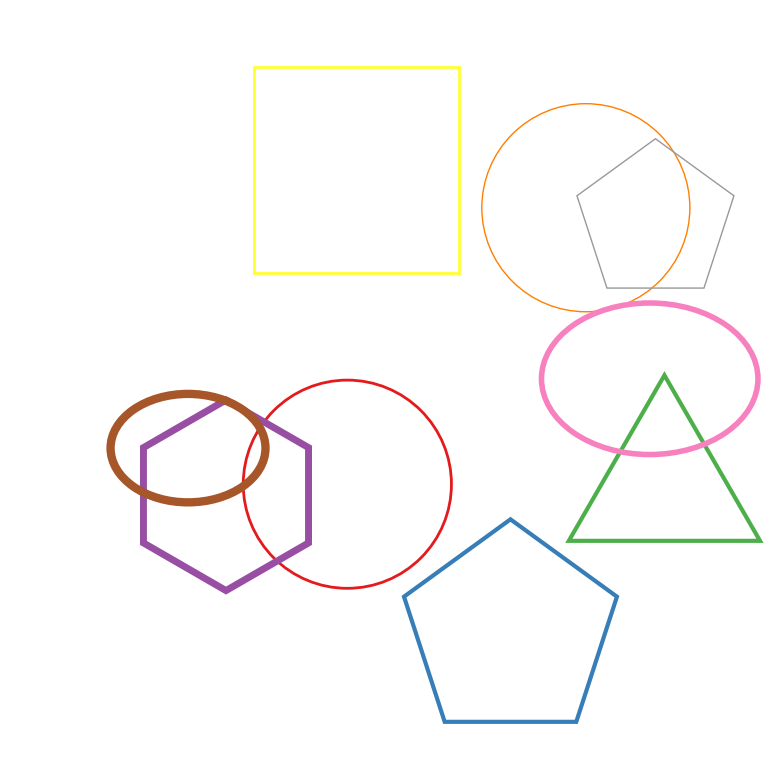[{"shape": "circle", "thickness": 1, "radius": 0.68, "center": [0.451, 0.371]}, {"shape": "pentagon", "thickness": 1.5, "radius": 0.73, "center": [0.663, 0.18]}, {"shape": "triangle", "thickness": 1.5, "radius": 0.72, "center": [0.863, 0.369]}, {"shape": "hexagon", "thickness": 2.5, "radius": 0.62, "center": [0.293, 0.357]}, {"shape": "circle", "thickness": 0.5, "radius": 0.68, "center": [0.761, 0.73]}, {"shape": "square", "thickness": 1, "radius": 0.67, "center": [0.463, 0.779]}, {"shape": "oval", "thickness": 3, "radius": 0.5, "center": [0.244, 0.418]}, {"shape": "oval", "thickness": 2, "radius": 0.7, "center": [0.844, 0.508]}, {"shape": "pentagon", "thickness": 0.5, "radius": 0.54, "center": [0.851, 0.713]}]